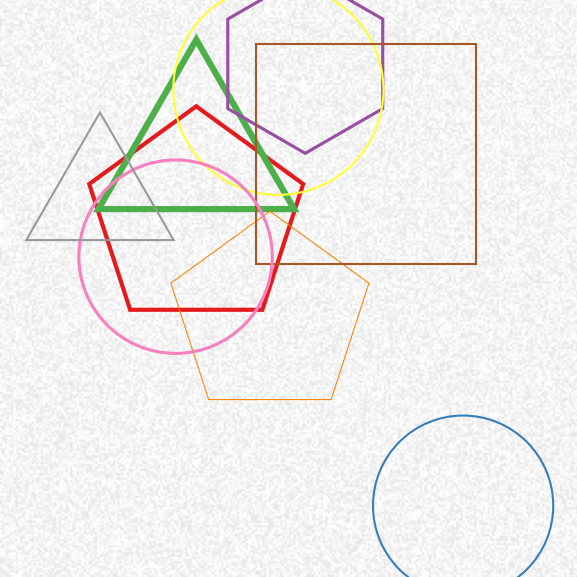[{"shape": "pentagon", "thickness": 2, "radius": 0.97, "center": [0.34, 0.62]}, {"shape": "circle", "thickness": 1, "radius": 0.78, "center": [0.802, 0.124]}, {"shape": "triangle", "thickness": 3, "radius": 0.98, "center": [0.34, 0.735]}, {"shape": "hexagon", "thickness": 1.5, "radius": 0.77, "center": [0.529, 0.889]}, {"shape": "pentagon", "thickness": 0.5, "radius": 0.9, "center": [0.467, 0.453]}, {"shape": "circle", "thickness": 1, "radius": 0.91, "center": [0.482, 0.844]}, {"shape": "square", "thickness": 1, "radius": 0.95, "center": [0.633, 0.732]}, {"shape": "circle", "thickness": 1.5, "radius": 0.84, "center": [0.304, 0.555]}, {"shape": "triangle", "thickness": 1, "radius": 0.74, "center": [0.173, 0.657]}]